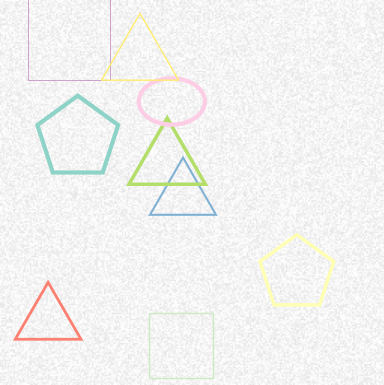[{"shape": "pentagon", "thickness": 3, "radius": 0.55, "center": [0.202, 0.641]}, {"shape": "pentagon", "thickness": 2.5, "radius": 0.5, "center": [0.771, 0.29]}, {"shape": "triangle", "thickness": 2, "radius": 0.49, "center": [0.125, 0.168]}, {"shape": "triangle", "thickness": 1.5, "radius": 0.49, "center": [0.475, 0.492]}, {"shape": "triangle", "thickness": 2.5, "radius": 0.57, "center": [0.434, 0.579]}, {"shape": "oval", "thickness": 3, "radius": 0.43, "center": [0.446, 0.736]}, {"shape": "square", "thickness": 0.5, "radius": 0.53, "center": [0.18, 0.9]}, {"shape": "square", "thickness": 1, "radius": 0.42, "center": [0.47, 0.103]}, {"shape": "triangle", "thickness": 1, "radius": 0.58, "center": [0.364, 0.849]}]